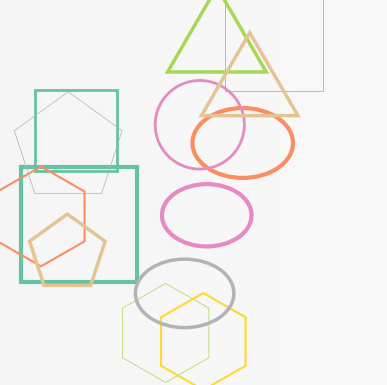[{"shape": "square", "thickness": 2, "radius": 0.53, "center": [0.196, 0.662]}, {"shape": "square", "thickness": 3, "radius": 0.75, "center": [0.204, 0.417]}, {"shape": "hexagon", "thickness": 1.5, "radius": 0.65, "center": [0.106, 0.438]}, {"shape": "oval", "thickness": 3, "radius": 0.65, "center": [0.626, 0.629]}, {"shape": "square", "thickness": 0.5, "radius": 0.63, "center": [0.707, 0.891]}, {"shape": "oval", "thickness": 3, "radius": 0.58, "center": [0.534, 0.441]}, {"shape": "circle", "thickness": 2, "radius": 0.58, "center": [0.515, 0.676]}, {"shape": "hexagon", "thickness": 0.5, "radius": 0.64, "center": [0.428, 0.135]}, {"shape": "triangle", "thickness": 2.5, "radius": 0.74, "center": [0.56, 0.887]}, {"shape": "hexagon", "thickness": 1.5, "radius": 0.63, "center": [0.525, 0.113]}, {"shape": "triangle", "thickness": 2.5, "radius": 0.72, "center": [0.644, 0.772]}, {"shape": "pentagon", "thickness": 2.5, "radius": 0.51, "center": [0.174, 0.342]}, {"shape": "oval", "thickness": 2.5, "radius": 0.64, "center": [0.477, 0.238]}, {"shape": "pentagon", "thickness": 0.5, "radius": 0.73, "center": [0.176, 0.615]}]